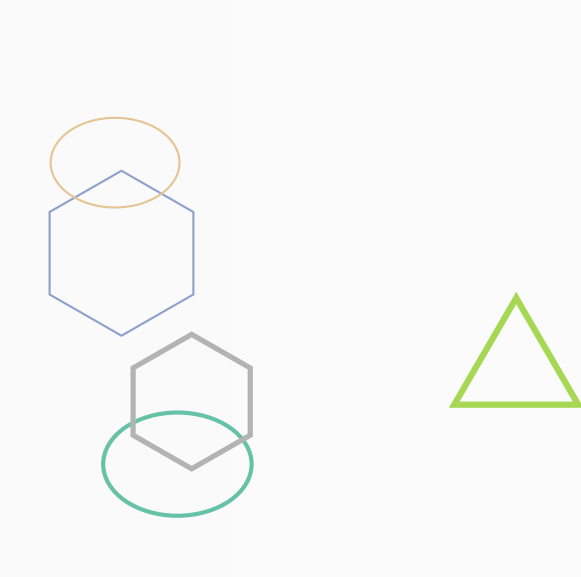[{"shape": "oval", "thickness": 2, "radius": 0.64, "center": [0.305, 0.195]}, {"shape": "hexagon", "thickness": 1, "radius": 0.71, "center": [0.209, 0.561]}, {"shape": "triangle", "thickness": 3, "radius": 0.62, "center": [0.888, 0.36]}, {"shape": "oval", "thickness": 1, "radius": 0.55, "center": [0.198, 0.717]}, {"shape": "hexagon", "thickness": 2.5, "radius": 0.58, "center": [0.33, 0.304]}]